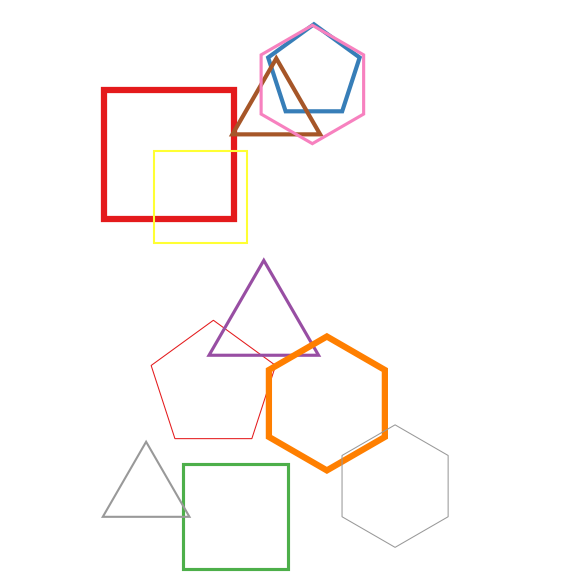[{"shape": "square", "thickness": 3, "radius": 0.56, "center": [0.292, 0.732]}, {"shape": "pentagon", "thickness": 0.5, "radius": 0.57, "center": [0.369, 0.331]}, {"shape": "pentagon", "thickness": 2, "radius": 0.42, "center": [0.544, 0.874]}, {"shape": "square", "thickness": 1.5, "radius": 0.46, "center": [0.408, 0.105]}, {"shape": "triangle", "thickness": 1.5, "radius": 0.55, "center": [0.457, 0.439]}, {"shape": "hexagon", "thickness": 3, "radius": 0.58, "center": [0.566, 0.301]}, {"shape": "square", "thickness": 1, "radius": 0.4, "center": [0.347, 0.658]}, {"shape": "triangle", "thickness": 2, "radius": 0.44, "center": [0.478, 0.81]}, {"shape": "hexagon", "thickness": 1.5, "radius": 0.51, "center": [0.541, 0.853]}, {"shape": "hexagon", "thickness": 0.5, "radius": 0.53, "center": [0.684, 0.157]}, {"shape": "triangle", "thickness": 1, "radius": 0.43, "center": [0.253, 0.148]}]